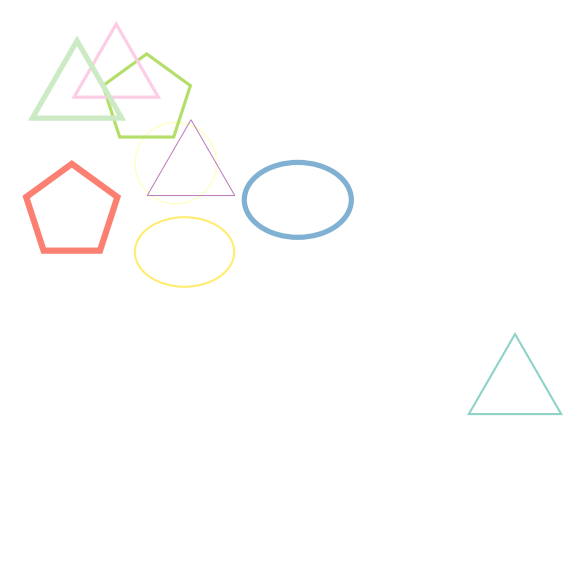[{"shape": "triangle", "thickness": 1, "radius": 0.46, "center": [0.892, 0.328]}, {"shape": "circle", "thickness": 0.5, "radius": 0.35, "center": [0.304, 0.717]}, {"shape": "pentagon", "thickness": 3, "radius": 0.42, "center": [0.124, 0.632]}, {"shape": "oval", "thickness": 2.5, "radius": 0.46, "center": [0.516, 0.653]}, {"shape": "pentagon", "thickness": 1.5, "radius": 0.4, "center": [0.254, 0.826]}, {"shape": "triangle", "thickness": 1.5, "radius": 0.42, "center": [0.201, 0.873]}, {"shape": "triangle", "thickness": 0.5, "radius": 0.44, "center": [0.331, 0.704]}, {"shape": "triangle", "thickness": 2.5, "radius": 0.45, "center": [0.133, 0.839]}, {"shape": "oval", "thickness": 1, "radius": 0.43, "center": [0.32, 0.563]}]